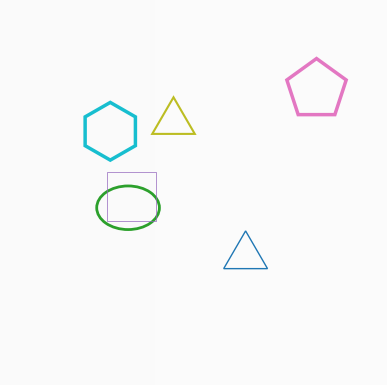[{"shape": "triangle", "thickness": 1, "radius": 0.33, "center": [0.634, 0.335]}, {"shape": "oval", "thickness": 2, "radius": 0.4, "center": [0.331, 0.46]}, {"shape": "square", "thickness": 0.5, "radius": 0.32, "center": [0.338, 0.489]}, {"shape": "pentagon", "thickness": 2.5, "radius": 0.4, "center": [0.817, 0.767]}, {"shape": "triangle", "thickness": 1.5, "radius": 0.32, "center": [0.448, 0.684]}, {"shape": "hexagon", "thickness": 2.5, "radius": 0.37, "center": [0.285, 0.659]}]